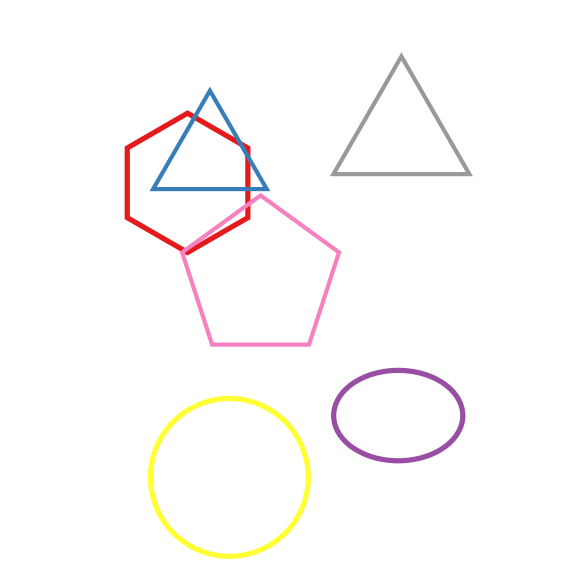[{"shape": "hexagon", "thickness": 2.5, "radius": 0.6, "center": [0.325, 0.683]}, {"shape": "triangle", "thickness": 2, "radius": 0.57, "center": [0.364, 0.728]}, {"shape": "oval", "thickness": 2.5, "radius": 0.56, "center": [0.69, 0.28]}, {"shape": "circle", "thickness": 2.5, "radius": 0.68, "center": [0.397, 0.172]}, {"shape": "pentagon", "thickness": 2, "radius": 0.71, "center": [0.451, 0.518]}, {"shape": "triangle", "thickness": 2, "radius": 0.68, "center": [0.695, 0.766]}]